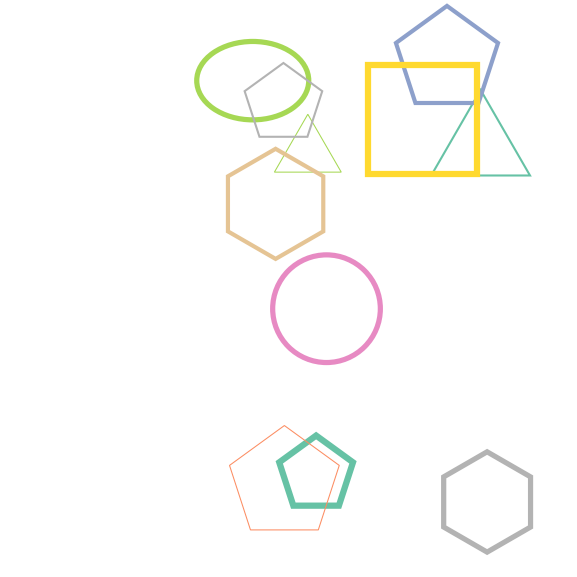[{"shape": "triangle", "thickness": 1, "radius": 0.49, "center": [0.832, 0.745]}, {"shape": "pentagon", "thickness": 3, "radius": 0.34, "center": [0.547, 0.178]}, {"shape": "pentagon", "thickness": 0.5, "radius": 0.5, "center": [0.492, 0.162]}, {"shape": "pentagon", "thickness": 2, "radius": 0.46, "center": [0.774, 0.896]}, {"shape": "circle", "thickness": 2.5, "radius": 0.47, "center": [0.565, 0.465]}, {"shape": "triangle", "thickness": 0.5, "radius": 0.33, "center": [0.533, 0.734]}, {"shape": "oval", "thickness": 2.5, "radius": 0.48, "center": [0.438, 0.859]}, {"shape": "square", "thickness": 3, "radius": 0.47, "center": [0.732, 0.792]}, {"shape": "hexagon", "thickness": 2, "radius": 0.48, "center": [0.477, 0.646]}, {"shape": "hexagon", "thickness": 2.5, "radius": 0.43, "center": [0.843, 0.13]}, {"shape": "pentagon", "thickness": 1, "radius": 0.35, "center": [0.491, 0.819]}]